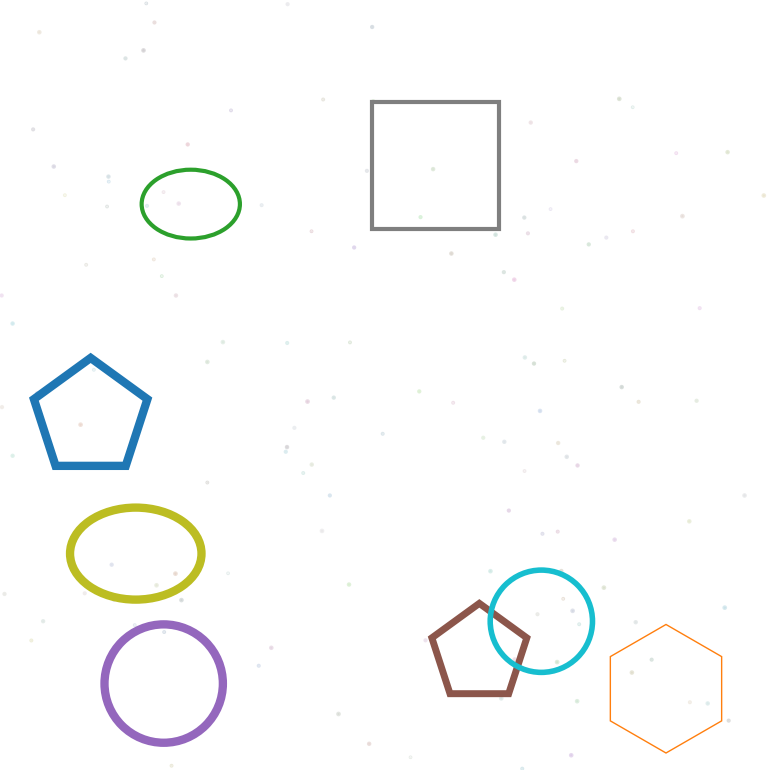[{"shape": "pentagon", "thickness": 3, "radius": 0.39, "center": [0.118, 0.458]}, {"shape": "hexagon", "thickness": 0.5, "radius": 0.42, "center": [0.865, 0.106]}, {"shape": "oval", "thickness": 1.5, "radius": 0.32, "center": [0.248, 0.735]}, {"shape": "circle", "thickness": 3, "radius": 0.38, "center": [0.213, 0.112]}, {"shape": "pentagon", "thickness": 2.5, "radius": 0.32, "center": [0.623, 0.152]}, {"shape": "square", "thickness": 1.5, "radius": 0.41, "center": [0.566, 0.785]}, {"shape": "oval", "thickness": 3, "radius": 0.43, "center": [0.176, 0.281]}, {"shape": "circle", "thickness": 2, "radius": 0.33, "center": [0.703, 0.193]}]